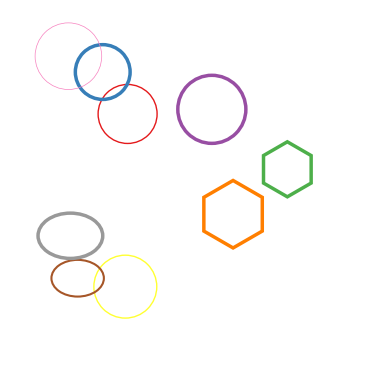[{"shape": "circle", "thickness": 1, "radius": 0.38, "center": [0.331, 0.704]}, {"shape": "circle", "thickness": 2.5, "radius": 0.36, "center": [0.267, 0.813]}, {"shape": "hexagon", "thickness": 2.5, "radius": 0.36, "center": [0.746, 0.56]}, {"shape": "circle", "thickness": 2.5, "radius": 0.44, "center": [0.55, 0.716]}, {"shape": "hexagon", "thickness": 2.5, "radius": 0.44, "center": [0.605, 0.444]}, {"shape": "circle", "thickness": 1, "radius": 0.41, "center": [0.326, 0.255]}, {"shape": "oval", "thickness": 1.5, "radius": 0.34, "center": [0.202, 0.277]}, {"shape": "circle", "thickness": 0.5, "radius": 0.43, "center": [0.178, 0.854]}, {"shape": "oval", "thickness": 2.5, "radius": 0.42, "center": [0.183, 0.388]}]